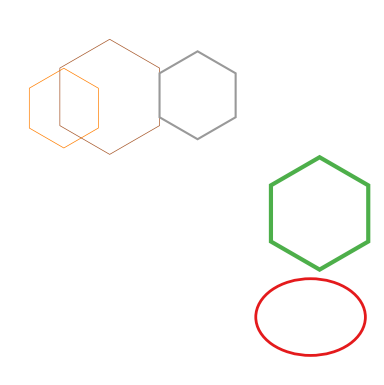[{"shape": "oval", "thickness": 2, "radius": 0.71, "center": [0.807, 0.176]}, {"shape": "hexagon", "thickness": 3, "radius": 0.73, "center": [0.83, 0.446]}, {"shape": "hexagon", "thickness": 0.5, "radius": 0.52, "center": [0.166, 0.719]}, {"shape": "hexagon", "thickness": 0.5, "radius": 0.75, "center": [0.285, 0.748]}, {"shape": "hexagon", "thickness": 1.5, "radius": 0.57, "center": [0.513, 0.753]}]